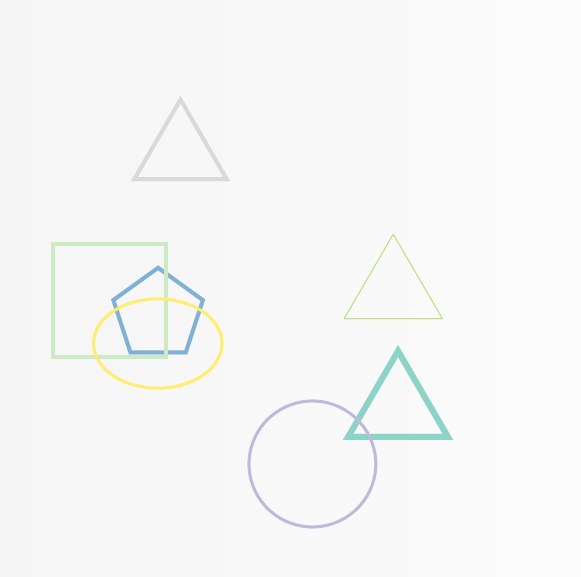[{"shape": "triangle", "thickness": 3, "radius": 0.5, "center": [0.685, 0.292]}, {"shape": "circle", "thickness": 1.5, "radius": 0.55, "center": [0.537, 0.196]}, {"shape": "pentagon", "thickness": 2, "radius": 0.4, "center": [0.272, 0.454]}, {"shape": "triangle", "thickness": 0.5, "radius": 0.49, "center": [0.677, 0.496]}, {"shape": "triangle", "thickness": 2, "radius": 0.46, "center": [0.311, 0.735]}, {"shape": "square", "thickness": 2, "radius": 0.49, "center": [0.188, 0.479]}, {"shape": "oval", "thickness": 1.5, "radius": 0.55, "center": [0.271, 0.404]}]